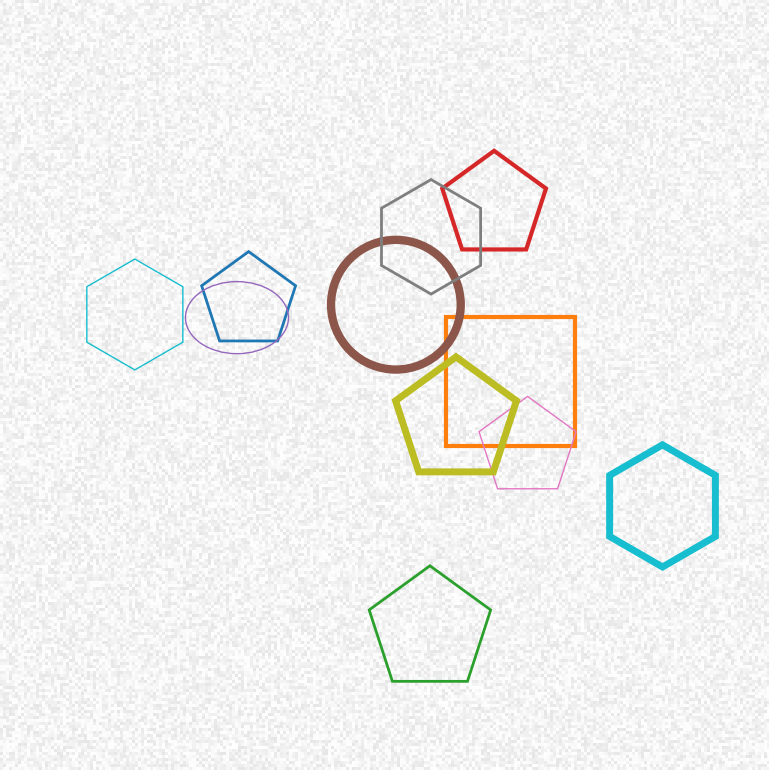[{"shape": "pentagon", "thickness": 1, "radius": 0.32, "center": [0.323, 0.609]}, {"shape": "square", "thickness": 1.5, "radius": 0.42, "center": [0.663, 0.504]}, {"shape": "pentagon", "thickness": 1, "radius": 0.41, "center": [0.558, 0.182]}, {"shape": "pentagon", "thickness": 1.5, "radius": 0.35, "center": [0.642, 0.733]}, {"shape": "oval", "thickness": 0.5, "radius": 0.33, "center": [0.308, 0.587]}, {"shape": "circle", "thickness": 3, "radius": 0.42, "center": [0.514, 0.604]}, {"shape": "pentagon", "thickness": 0.5, "radius": 0.33, "center": [0.685, 0.419]}, {"shape": "hexagon", "thickness": 1, "radius": 0.37, "center": [0.56, 0.692]}, {"shape": "pentagon", "thickness": 2.5, "radius": 0.41, "center": [0.592, 0.454]}, {"shape": "hexagon", "thickness": 2.5, "radius": 0.4, "center": [0.86, 0.343]}, {"shape": "hexagon", "thickness": 0.5, "radius": 0.36, "center": [0.175, 0.592]}]